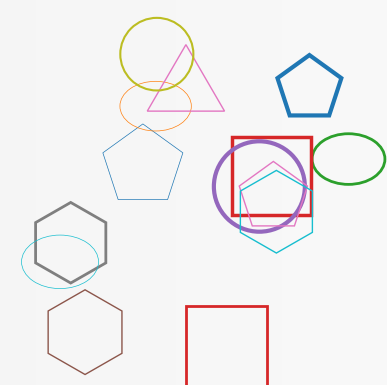[{"shape": "pentagon", "thickness": 0.5, "radius": 0.54, "center": [0.369, 0.57]}, {"shape": "pentagon", "thickness": 3, "radius": 0.43, "center": [0.799, 0.77]}, {"shape": "oval", "thickness": 0.5, "radius": 0.46, "center": [0.402, 0.724]}, {"shape": "oval", "thickness": 2, "radius": 0.47, "center": [0.899, 0.587]}, {"shape": "square", "thickness": 2.5, "radius": 0.51, "center": [0.7, 0.543]}, {"shape": "square", "thickness": 2, "radius": 0.52, "center": [0.584, 0.101]}, {"shape": "circle", "thickness": 3, "radius": 0.59, "center": [0.669, 0.516]}, {"shape": "hexagon", "thickness": 1, "radius": 0.55, "center": [0.219, 0.137]}, {"shape": "triangle", "thickness": 1, "radius": 0.58, "center": [0.48, 0.769]}, {"shape": "pentagon", "thickness": 1, "radius": 0.46, "center": [0.705, 0.488]}, {"shape": "hexagon", "thickness": 2, "radius": 0.52, "center": [0.183, 0.37]}, {"shape": "circle", "thickness": 1.5, "radius": 0.47, "center": [0.405, 0.859]}, {"shape": "oval", "thickness": 0.5, "radius": 0.5, "center": [0.155, 0.32]}, {"shape": "hexagon", "thickness": 1, "radius": 0.54, "center": [0.713, 0.45]}]